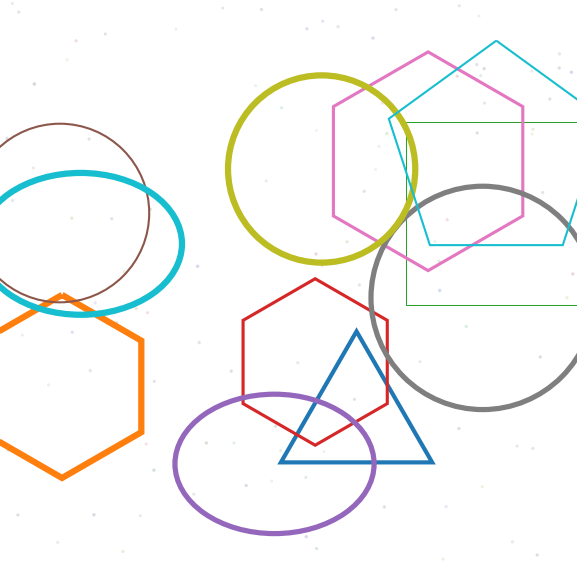[{"shape": "triangle", "thickness": 2, "radius": 0.76, "center": [0.617, 0.274]}, {"shape": "hexagon", "thickness": 3, "radius": 0.79, "center": [0.107, 0.33]}, {"shape": "square", "thickness": 0.5, "radius": 0.79, "center": [0.862, 0.629]}, {"shape": "hexagon", "thickness": 1.5, "radius": 0.72, "center": [0.546, 0.372]}, {"shape": "oval", "thickness": 2.5, "radius": 0.86, "center": [0.475, 0.196]}, {"shape": "circle", "thickness": 1, "radius": 0.77, "center": [0.104, 0.63]}, {"shape": "hexagon", "thickness": 1.5, "radius": 0.95, "center": [0.741, 0.72]}, {"shape": "circle", "thickness": 2.5, "radius": 0.97, "center": [0.836, 0.483]}, {"shape": "circle", "thickness": 3, "radius": 0.81, "center": [0.557, 0.706]}, {"shape": "pentagon", "thickness": 1, "radius": 0.98, "center": [0.859, 0.733]}, {"shape": "oval", "thickness": 3, "radius": 0.88, "center": [0.14, 0.577]}]